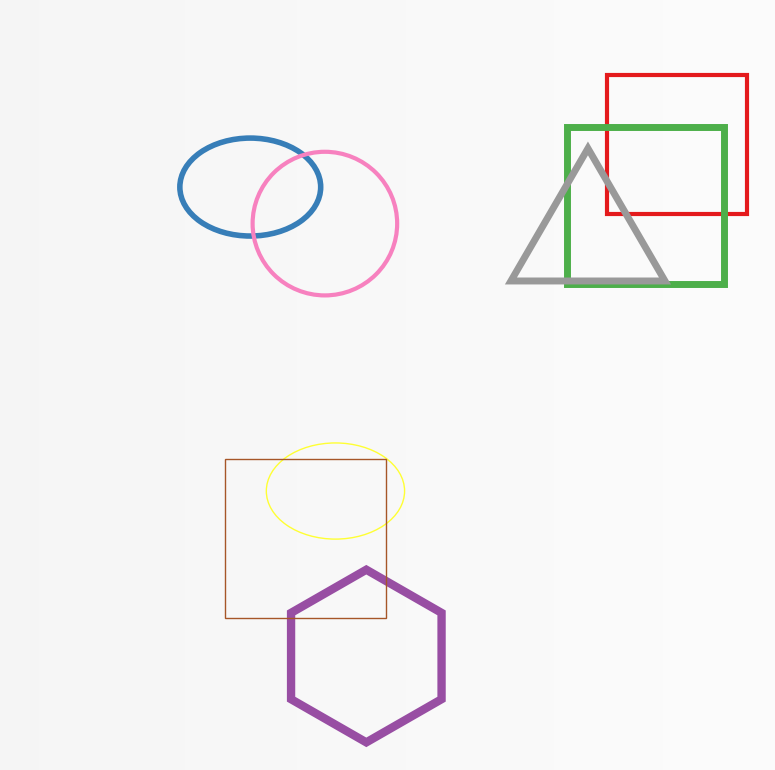[{"shape": "square", "thickness": 1.5, "radius": 0.45, "center": [0.874, 0.812]}, {"shape": "oval", "thickness": 2, "radius": 0.45, "center": [0.323, 0.757]}, {"shape": "square", "thickness": 2.5, "radius": 0.51, "center": [0.833, 0.733]}, {"shape": "hexagon", "thickness": 3, "radius": 0.56, "center": [0.473, 0.148]}, {"shape": "oval", "thickness": 0.5, "radius": 0.45, "center": [0.433, 0.362]}, {"shape": "square", "thickness": 0.5, "radius": 0.52, "center": [0.394, 0.301]}, {"shape": "circle", "thickness": 1.5, "radius": 0.47, "center": [0.419, 0.71]}, {"shape": "triangle", "thickness": 2.5, "radius": 0.57, "center": [0.759, 0.692]}]